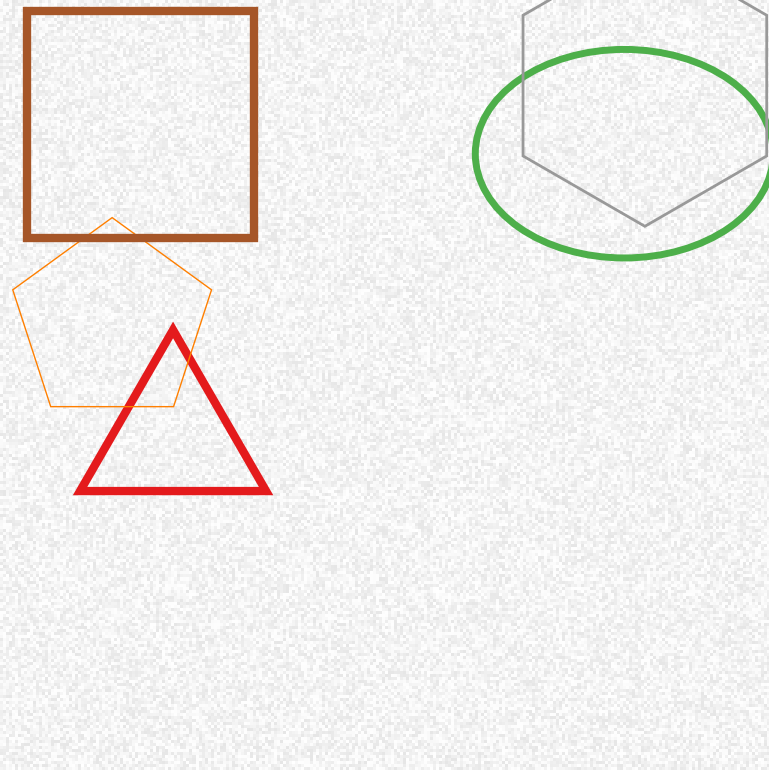[{"shape": "triangle", "thickness": 3, "radius": 0.7, "center": [0.225, 0.432]}, {"shape": "oval", "thickness": 2.5, "radius": 0.97, "center": [0.811, 0.8]}, {"shape": "pentagon", "thickness": 0.5, "radius": 0.68, "center": [0.146, 0.582]}, {"shape": "square", "thickness": 3, "radius": 0.74, "center": [0.183, 0.838]}, {"shape": "hexagon", "thickness": 1, "radius": 0.91, "center": [0.838, 0.889]}]